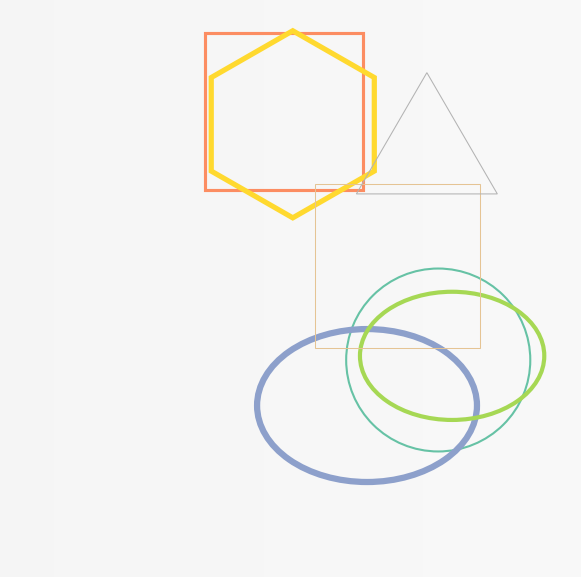[{"shape": "circle", "thickness": 1, "radius": 0.79, "center": [0.754, 0.376]}, {"shape": "square", "thickness": 1.5, "radius": 0.68, "center": [0.488, 0.806]}, {"shape": "oval", "thickness": 3, "radius": 0.95, "center": [0.631, 0.297]}, {"shape": "oval", "thickness": 2, "radius": 0.79, "center": [0.778, 0.383]}, {"shape": "hexagon", "thickness": 2.5, "radius": 0.81, "center": [0.504, 0.784]}, {"shape": "square", "thickness": 0.5, "radius": 0.71, "center": [0.684, 0.538]}, {"shape": "triangle", "thickness": 0.5, "radius": 0.7, "center": [0.734, 0.733]}]